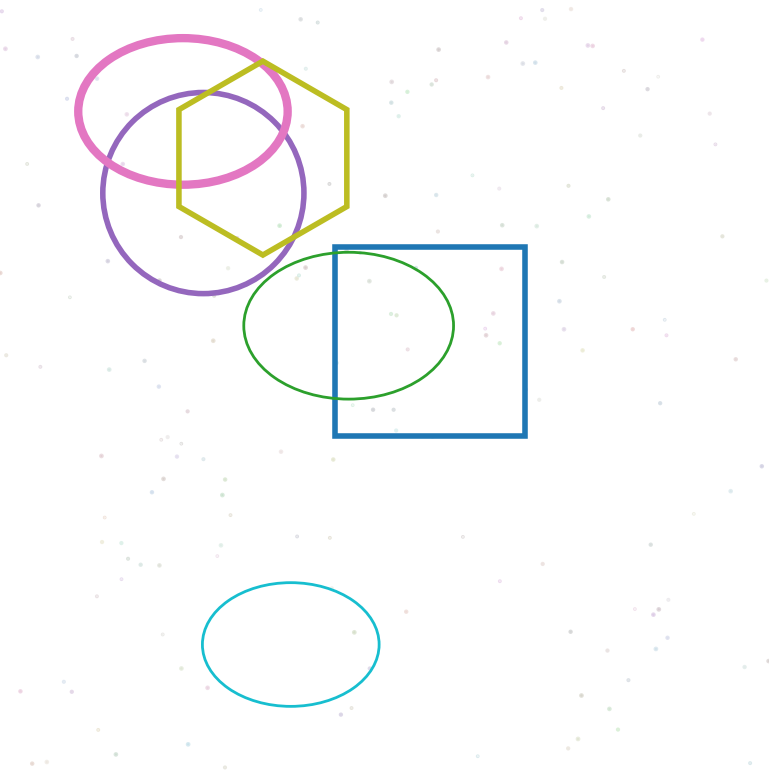[{"shape": "square", "thickness": 2, "radius": 0.62, "center": [0.558, 0.557]}, {"shape": "oval", "thickness": 1, "radius": 0.68, "center": [0.453, 0.577]}, {"shape": "circle", "thickness": 2, "radius": 0.65, "center": [0.264, 0.749]}, {"shape": "oval", "thickness": 3, "radius": 0.68, "center": [0.238, 0.855]}, {"shape": "hexagon", "thickness": 2, "radius": 0.63, "center": [0.341, 0.795]}, {"shape": "oval", "thickness": 1, "radius": 0.57, "center": [0.378, 0.163]}]